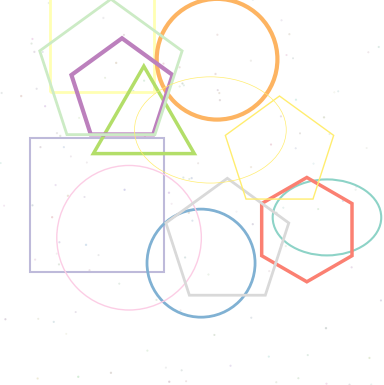[{"shape": "oval", "thickness": 1.5, "radius": 0.7, "center": [0.849, 0.435]}, {"shape": "square", "thickness": 2, "radius": 0.67, "center": [0.265, 0.896]}, {"shape": "square", "thickness": 1.5, "radius": 0.87, "center": [0.252, 0.467]}, {"shape": "hexagon", "thickness": 2.5, "radius": 0.68, "center": [0.797, 0.404]}, {"shape": "circle", "thickness": 2, "radius": 0.7, "center": [0.522, 0.316]}, {"shape": "circle", "thickness": 3, "radius": 0.78, "center": [0.564, 0.846]}, {"shape": "triangle", "thickness": 2.5, "radius": 0.76, "center": [0.374, 0.677]}, {"shape": "circle", "thickness": 1, "radius": 0.94, "center": [0.335, 0.383]}, {"shape": "pentagon", "thickness": 2, "radius": 0.84, "center": [0.59, 0.369]}, {"shape": "pentagon", "thickness": 3, "radius": 0.69, "center": [0.317, 0.763]}, {"shape": "pentagon", "thickness": 2, "radius": 0.97, "center": [0.288, 0.808]}, {"shape": "oval", "thickness": 0.5, "radius": 0.99, "center": [0.546, 0.662]}, {"shape": "pentagon", "thickness": 1, "radius": 0.74, "center": [0.726, 0.603]}]